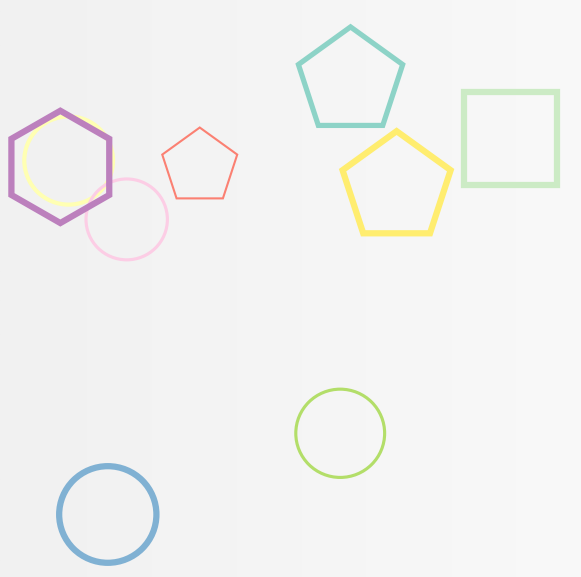[{"shape": "pentagon", "thickness": 2.5, "radius": 0.47, "center": [0.603, 0.858]}, {"shape": "circle", "thickness": 2, "radius": 0.38, "center": [0.118, 0.721]}, {"shape": "pentagon", "thickness": 1, "radius": 0.34, "center": [0.344, 0.71]}, {"shape": "circle", "thickness": 3, "radius": 0.42, "center": [0.185, 0.108]}, {"shape": "circle", "thickness": 1.5, "radius": 0.38, "center": [0.585, 0.249]}, {"shape": "circle", "thickness": 1.5, "radius": 0.35, "center": [0.218, 0.619]}, {"shape": "hexagon", "thickness": 3, "radius": 0.49, "center": [0.104, 0.71]}, {"shape": "square", "thickness": 3, "radius": 0.4, "center": [0.879, 0.76]}, {"shape": "pentagon", "thickness": 3, "radius": 0.49, "center": [0.682, 0.674]}]